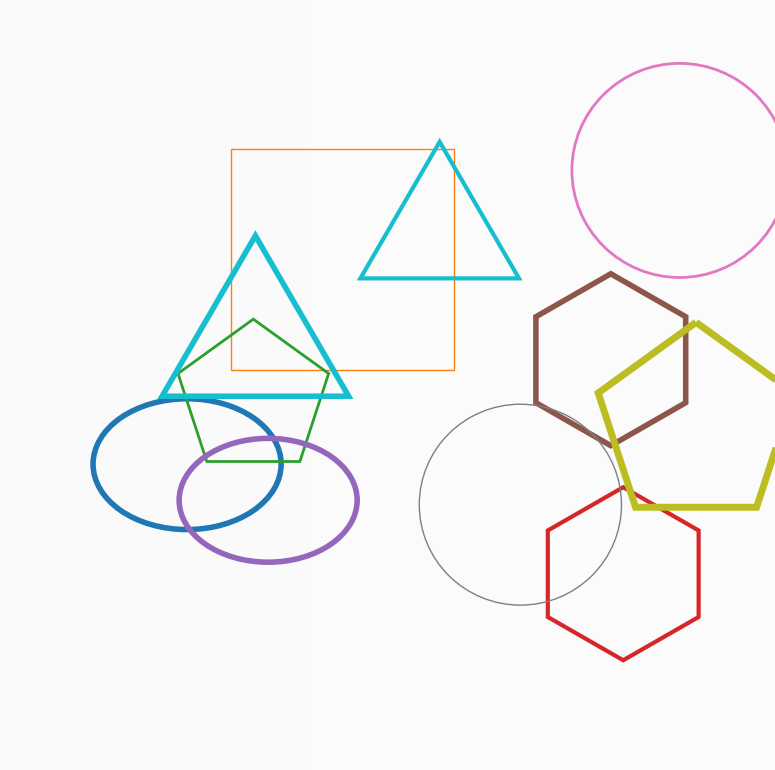[{"shape": "oval", "thickness": 2, "radius": 0.61, "center": [0.241, 0.397]}, {"shape": "square", "thickness": 0.5, "radius": 0.72, "center": [0.442, 0.663]}, {"shape": "pentagon", "thickness": 1, "radius": 0.51, "center": [0.327, 0.483]}, {"shape": "hexagon", "thickness": 1.5, "radius": 0.56, "center": [0.804, 0.255]}, {"shape": "oval", "thickness": 2, "radius": 0.57, "center": [0.346, 0.35]}, {"shape": "hexagon", "thickness": 2, "radius": 0.56, "center": [0.788, 0.533]}, {"shape": "circle", "thickness": 1, "radius": 0.7, "center": [0.877, 0.779]}, {"shape": "circle", "thickness": 0.5, "radius": 0.65, "center": [0.671, 0.345]}, {"shape": "pentagon", "thickness": 2.5, "radius": 0.66, "center": [0.898, 0.449]}, {"shape": "triangle", "thickness": 2, "radius": 0.69, "center": [0.33, 0.555]}, {"shape": "triangle", "thickness": 1.5, "radius": 0.59, "center": [0.567, 0.698]}]